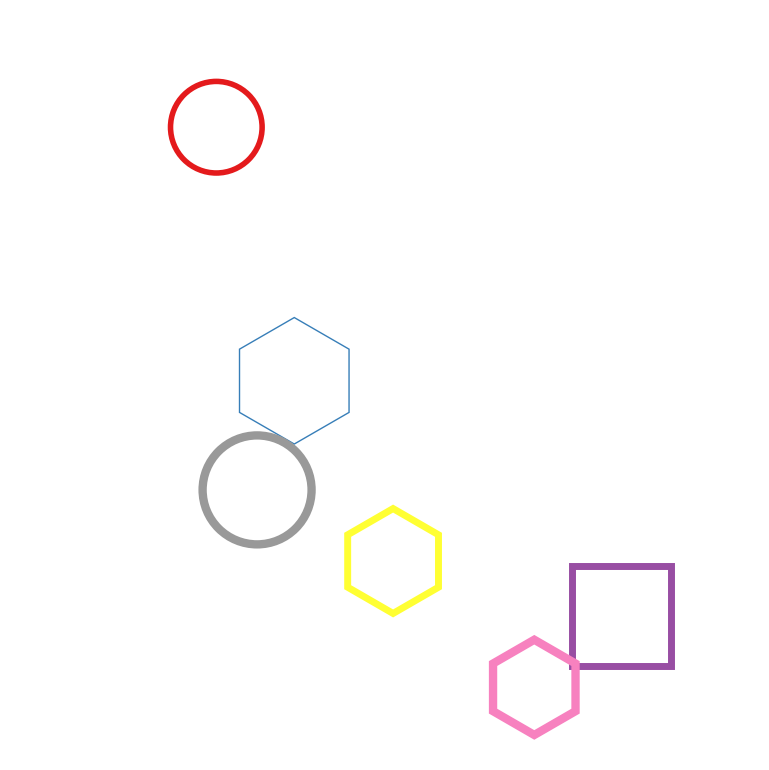[{"shape": "circle", "thickness": 2, "radius": 0.3, "center": [0.281, 0.835]}, {"shape": "hexagon", "thickness": 0.5, "radius": 0.41, "center": [0.382, 0.505]}, {"shape": "square", "thickness": 2.5, "radius": 0.32, "center": [0.807, 0.2]}, {"shape": "hexagon", "thickness": 2.5, "radius": 0.34, "center": [0.51, 0.271]}, {"shape": "hexagon", "thickness": 3, "radius": 0.31, "center": [0.694, 0.107]}, {"shape": "circle", "thickness": 3, "radius": 0.35, "center": [0.334, 0.364]}]